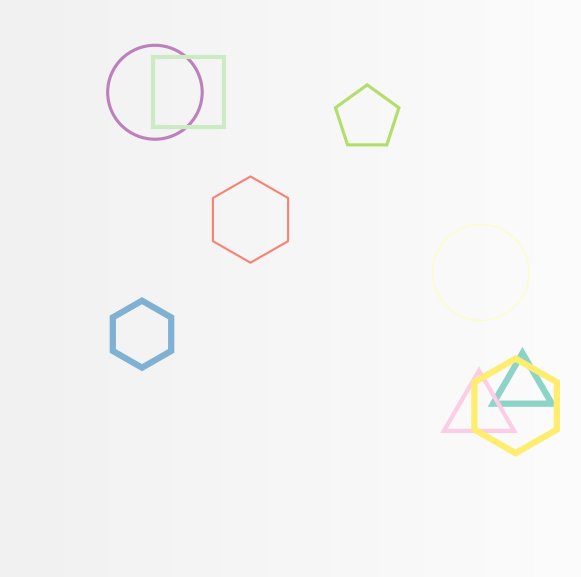[{"shape": "triangle", "thickness": 3, "radius": 0.29, "center": [0.899, 0.329]}, {"shape": "circle", "thickness": 0.5, "radius": 0.42, "center": [0.827, 0.527]}, {"shape": "hexagon", "thickness": 1, "radius": 0.37, "center": [0.431, 0.619]}, {"shape": "hexagon", "thickness": 3, "radius": 0.29, "center": [0.244, 0.42]}, {"shape": "pentagon", "thickness": 1.5, "radius": 0.29, "center": [0.632, 0.795]}, {"shape": "triangle", "thickness": 2, "radius": 0.35, "center": [0.824, 0.288]}, {"shape": "circle", "thickness": 1.5, "radius": 0.41, "center": [0.267, 0.839]}, {"shape": "square", "thickness": 2, "radius": 0.3, "center": [0.324, 0.839]}, {"shape": "hexagon", "thickness": 3, "radius": 0.41, "center": [0.887, 0.296]}]